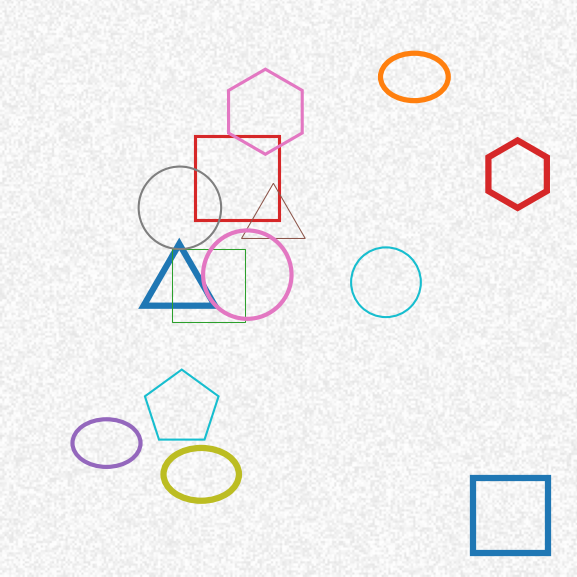[{"shape": "square", "thickness": 3, "radius": 0.32, "center": [0.884, 0.106]}, {"shape": "triangle", "thickness": 3, "radius": 0.36, "center": [0.31, 0.505]}, {"shape": "oval", "thickness": 2.5, "radius": 0.29, "center": [0.718, 0.866]}, {"shape": "square", "thickness": 0.5, "radius": 0.31, "center": [0.361, 0.505]}, {"shape": "hexagon", "thickness": 3, "radius": 0.29, "center": [0.896, 0.698]}, {"shape": "square", "thickness": 1.5, "radius": 0.36, "center": [0.41, 0.691]}, {"shape": "oval", "thickness": 2, "radius": 0.29, "center": [0.184, 0.232]}, {"shape": "triangle", "thickness": 0.5, "radius": 0.32, "center": [0.473, 0.618]}, {"shape": "hexagon", "thickness": 1.5, "radius": 0.37, "center": [0.46, 0.806]}, {"shape": "circle", "thickness": 2, "radius": 0.38, "center": [0.428, 0.524]}, {"shape": "circle", "thickness": 1, "radius": 0.36, "center": [0.312, 0.639]}, {"shape": "oval", "thickness": 3, "radius": 0.33, "center": [0.348, 0.178]}, {"shape": "pentagon", "thickness": 1, "radius": 0.34, "center": [0.315, 0.292]}, {"shape": "circle", "thickness": 1, "radius": 0.3, "center": [0.668, 0.51]}]